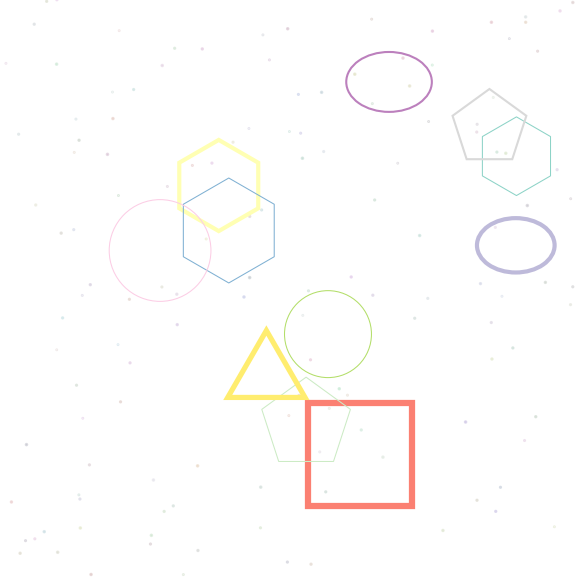[{"shape": "hexagon", "thickness": 0.5, "radius": 0.34, "center": [0.894, 0.729]}, {"shape": "hexagon", "thickness": 2, "radius": 0.39, "center": [0.379, 0.678]}, {"shape": "oval", "thickness": 2, "radius": 0.34, "center": [0.893, 0.574]}, {"shape": "square", "thickness": 3, "radius": 0.45, "center": [0.623, 0.212]}, {"shape": "hexagon", "thickness": 0.5, "radius": 0.45, "center": [0.396, 0.6]}, {"shape": "circle", "thickness": 0.5, "radius": 0.38, "center": [0.568, 0.421]}, {"shape": "circle", "thickness": 0.5, "radius": 0.44, "center": [0.277, 0.565]}, {"shape": "pentagon", "thickness": 1, "radius": 0.34, "center": [0.848, 0.778]}, {"shape": "oval", "thickness": 1, "radius": 0.37, "center": [0.674, 0.857]}, {"shape": "pentagon", "thickness": 0.5, "radius": 0.4, "center": [0.53, 0.265]}, {"shape": "triangle", "thickness": 2.5, "radius": 0.39, "center": [0.461, 0.35]}]